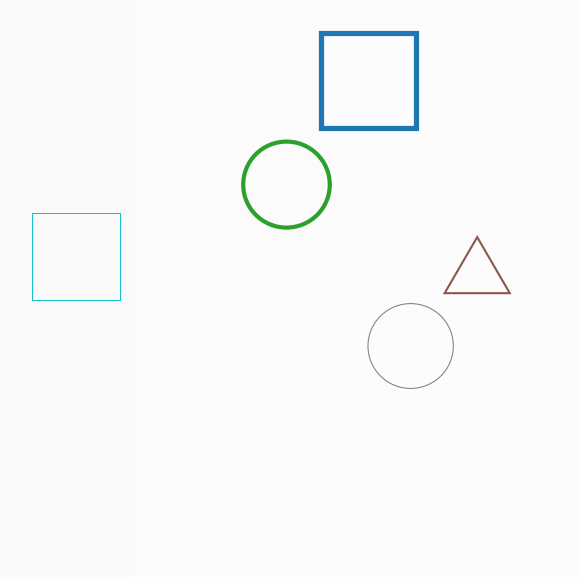[{"shape": "square", "thickness": 2.5, "radius": 0.41, "center": [0.634, 0.86]}, {"shape": "circle", "thickness": 2, "radius": 0.37, "center": [0.493, 0.679]}, {"shape": "triangle", "thickness": 1, "radius": 0.32, "center": [0.821, 0.524]}, {"shape": "circle", "thickness": 0.5, "radius": 0.37, "center": [0.707, 0.4]}, {"shape": "square", "thickness": 0.5, "radius": 0.38, "center": [0.13, 0.555]}]